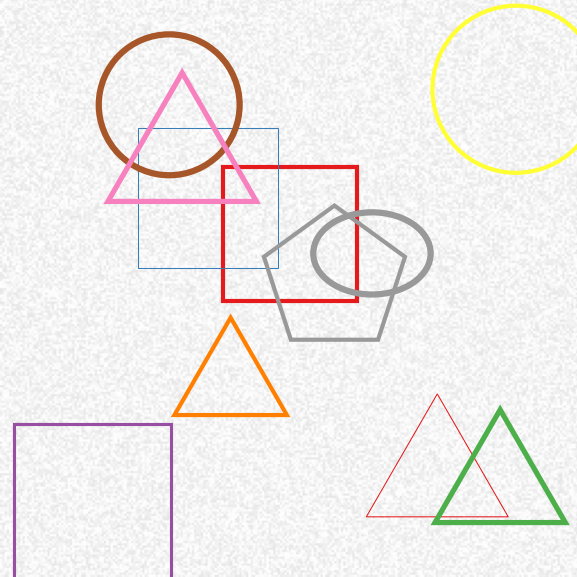[{"shape": "triangle", "thickness": 0.5, "radius": 0.71, "center": [0.757, 0.175]}, {"shape": "square", "thickness": 2, "radius": 0.58, "center": [0.503, 0.594]}, {"shape": "square", "thickness": 0.5, "radius": 0.61, "center": [0.36, 0.657]}, {"shape": "triangle", "thickness": 2.5, "radius": 0.65, "center": [0.866, 0.159]}, {"shape": "square", "thickness": 1.5, "radius": 0.68, "center": [0.16, 0.129]}, {"shape": "triangle", "thickness": 2, "radius": 0.56, "center": [0.399, 0.337]}, {"shape": "circle", "thickness": 2, "radius": 0.72, "center": [0.893, 0.845]}, {"shape": "circle", "thickness": 3, "radius": 0.61, "center": [0.293, 0.818]}, {"shape": "triangle", "thickness": 2.5, "radius": 0.74, "center": [0.315, 0.725]}, {"shape": "oval", "thickness": 3, "radius": 0.51, "center": [0.644, 0.56]}, {"shape": "pentagon", "thickness": 2, "radius": 0.64, "center": [0.579, 0.515]}]